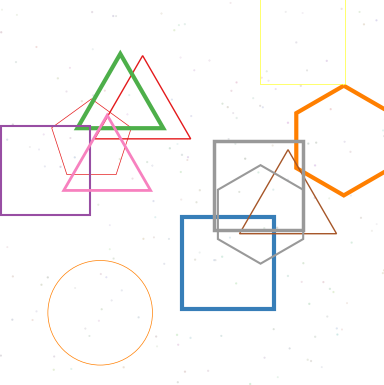[{"shape": "triangle", "thickness": 1, "radius": 0.72, "center": [0.371, 0.711]}, {"shape": "pentagon", "thickness": 0.5, "radius": 0.54, "center": [0.238, 0.634]}, {"shape": "square", "thickness": 3, "radius": 0.6, "center": [0.592, 0.317]}, {"shape": "triangle", "thickness": 3, "radius": 0.64, "center": [0.312, 0.731]}, {"shape": "square", "thickness": 1.5, "radius": 0.58, "center": [0.119, 0.558]}, {"shape": "circle", "thickness": 0.5, "radius": 0.68, "center": [0.26, 0.188]}, {"shape": "hexagon", "thickness": 3, "radius": 0.71, "center": [0.893, 0.635]}, {"shape": "square", "thickness": 0.5, "radius": 0.56, "center": [0.786, 0.893]}, {"shape": "triangle", "thickness": 1, "radius": 0.73, "center": [0.748, 0.466]}, {"shape": "triangle", "thickness": 2, "radius": 0.65, "center": [0.278, 0.57]}, {"shape": "hexagon", "thickness": 1.5, "radius": 0.64, "center": [0.677, 0.443]}, {"shape": "square", "thickness": 2.5, "radius": 0.58, "center": [0.671, 0.518]}]